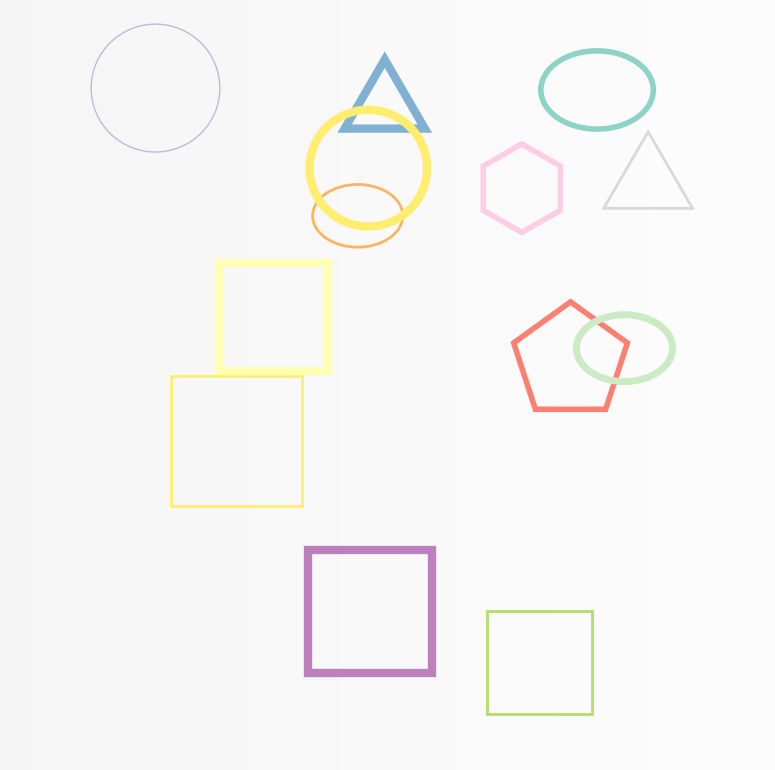[{"shape": "oval", "thickness": 2, "radius": 0.36, "center": [0.77, 0.883]}, {"shape": "square", "thickness": 3, "radius": 0.35, "center": [0.353, 0.588]}, {"shape": "circle", "thickness": 0.5, "radius": 0.42, "center": [0.201, 0.886]}, {"shape": "pentagon", "thickness": 2, "radius": 0.39, "center": [0.736, 0.531]}, {"shape": "triangle", "thickness": 3, "radius": 0.3, "center": [0.496, 0.863]}, {"shape": "oval", "thickness": 1, "radius": 0.29, "center": [0.462, 0.72]}, {"shape": "square", "thickness": 1, "radius": 0.34, "center": [0.696, 0.14]}, {"shape": "hexagon", "thickness": 2, "radius": 0.29, "center": [0.673, 0.756]}, {"shape": "triangle", "thickness": 1, "radius": 0.33, "center": [0.836, 0.763]}, {"shape": "square", "thickness": 3, "radius": 0.4, "center": [0.477, 0.206]}, {"shape": "oval", "thickness": 2.5, "radius": 0.31, "center": [0.806, 0.548]}, {"shape": "square", "thickness": 1, "radius": 0.42, "center": [0.306, 0.428]}, {"shape": "circle", "thickness": 3, "radius": 0.38, "center": [0.475, 0.782]}]